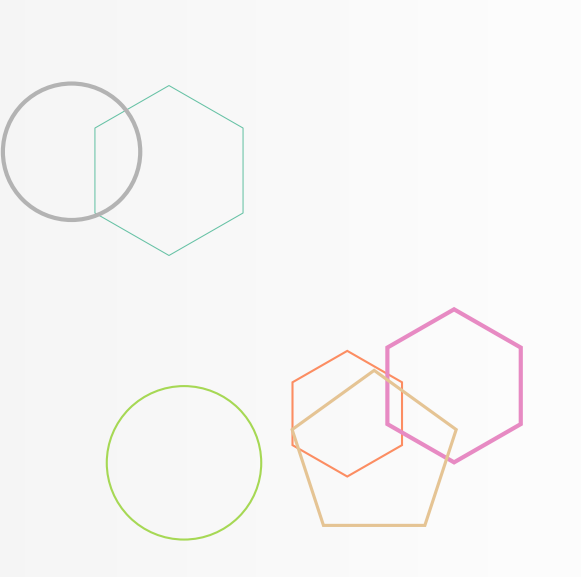[{"shape": "hexagon", "thickness": 0.5, "radius": 0.74, "center": [0.291, 0.704]}, {"shape": "hexagon", "thickness": 1, "radius": 0.54, "center": [0.597, 0.283]}, {"shape": "hexagon", "thickness": 2, "radius": 0.66, "center": [0.781, 0.331]}, {"shape": "circle", "thickness": 1, "radius": 0.66, "center": [0.317, 0.198]}, {"shape": "pentagon", "thickness": 1.5, "radius": 0.74, "center": [0.644, 0.209]}, {"shape": "circle", "thickness": 2, "radius": 0.59, "center": [0.123, 0.736]}]